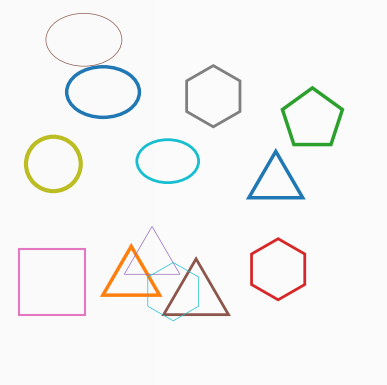[{"shape": "oval", "thickness": 2.5, "radius": 0.47, "center": [0.266, 0.761]}, {"shape": "triangle", "thickness": 2.5, "radius": 0.4, "center": [0.712, 0.527]}, {"shape": "triangle", "thickness": 2.5, "radius": 0.42, "center": [0.339, 0.276]}, {"shape": "pentagon", "thickness": 2.5, "radius": 0.41, "center": [0.806, 0.69]}, {"shape": "hexagon", "thickness": 2, "radius": 0.4, "center": [0.718, 0.301]}, {"shape": "triangle", "thickness": 0.5, "radius": 0.41, "center": [0.392, 0.329]}, {"shape": "triangle", "thickness": 2, "radius": 0.48, "center": [0.506, 0.231]}, {"shape": "oval", "thickness": 0.5, "radius": 0.49, "center": [0.217, 0.897]}, {"shape": "square", "thickness": 1.5, "radius": 0.43, "center": [0.134, 0.268]}, {"shape": "hexagon", "thickness": 2, "radius": 0.4, "center": [0.55, 0.75]}, {"shape": "circle", "thickness": 3, "radius": 0.35, "center": [0.138, 0.574]}, {"shape": "oval", "thickness": 2, "radius": 0.4, "center": [0.433, 0.581]}, {"shape": "hexagon", "thickness": 0.5, "radius": 0.38, "center": [0.447, 0.243]}]